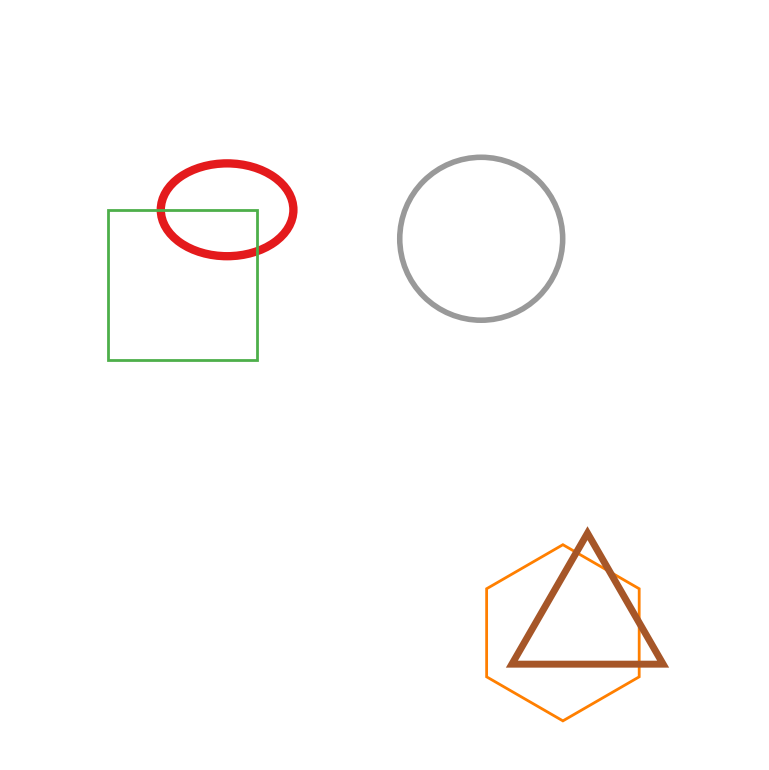[{"shape": "oval", "thickness": 3, "radius": 0.43, "center": [0.295, 0.728]}, {"shape": "square", "thickness": 1, "radius": 0.49, "center": [0.237, 0.63]}, {"shape": "hexagon", "thickness": 1, "radius": 0.57, "center": [0.731, 0.178]}, {"shape": "triangle", "thickness": 2.5, "radius": 0.57, "center": [0.763, 0.194]}, {"shape": "circle", "thickness": 2, "radius": 0.53, "center": [0.625, 0.69]}]